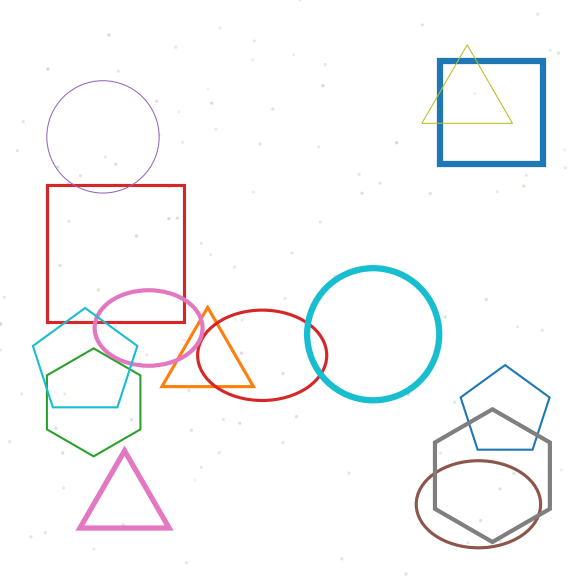[{"shape": "pentagon", "thickness": 1, "radius": 0.4, "center": [0.875, 0.286]}, {"shape": "square", "thickness": 3, "radius": 0.45, "center": [0.851, 0.804]}, {"shape": "triangle", "thickness": 1.5, "radius": 0.46, "center": [0.36, 0.375]}, {"shape": "hexagon", "thickness": 1, "radius": 0.47, "center": [0.162, 0.302]}, {"shape": "square", "thickness": 1.5, "radius": 0.59, "center": [0.201, 0.56]}, {"shape": "oval", "thickness": 1.5, "radius": 0.56, "center": [0.454, 0.384]}, {"shape": "circle", "thickness": 0.5, "radius": 0.49, "center": [0.178, 0.762]}, {"shape": "oval", "thickness": 1.5, "radius": 0.54, "center": [0.828, 0.126]}, {"shape": "triangle", "thickness": 2.5, "radius": 0.45, "center": [0.216, 0.129]}, {"shape": "oval", "thickness": 2, "radius": 0.47, "center": [0.257, 0.431]}, {"shape": "hexagon", "thickness": 2, "radius": 0.57, "center": [0.853, 0.175]}, {"shape": "triangle", "thickness": 0.5, "radius": 0.45, "center": [0.809, 0.831]}, {"shape": "pentagon", "thickness": 1, "radius": 0.48, "center": [0.147, 0.371]}, {"shape": "circle", "thickness": 3, "radius": 0.57, "center": [0.646, 0.42]}]